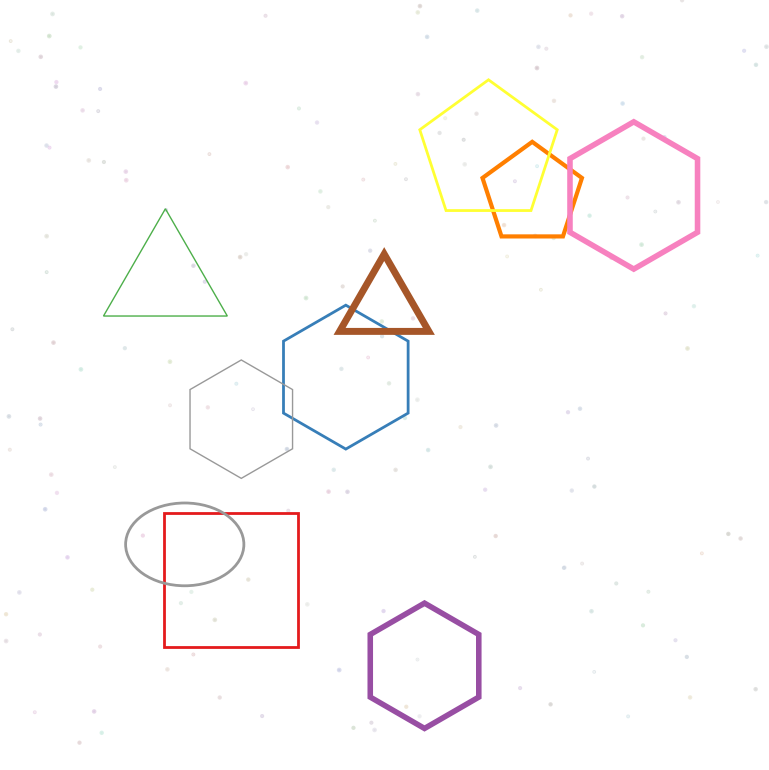[{"shape": "square", "thickness": 1, "radius": 0.43, "center": [0.3, 0.246]}, {"shape": "hexagon", "thickness": 1, "radius": 0.47, "center": [0.449, 0.51]}, {"shape": "triangle", "thickness": 0.5, "radius": 0.46, "center": [0.215, 0.636]}, {"shape": "hexagon", "thickness": 2, "radius": 0.41, "center": [0.551, 0.135]}, {"shape": "pentagon", "thickness": 1.5, "radius": 0.34, "center": [0.691, 0.748]}, {"shape": "pentagon", "thickness": 1, "radius": 0.47, "center": [0.634, 0.802]}, {"shape": "triangle", "thickness": 2.5, "radius": 0.33, "center": [0.499, 0.603]}, {"shape": "hexagon", "thickness": 2, "radius": 0.48, "center": [0.823, 0.746]}, {"shape": "hexagon", "thickness": 0.5, "radius": 0.38, "center": [0.313, 0.456]}, {"shape": "oval", "thickness": 1, "radius": 0.38, "center": [0.24, 0.293]}]